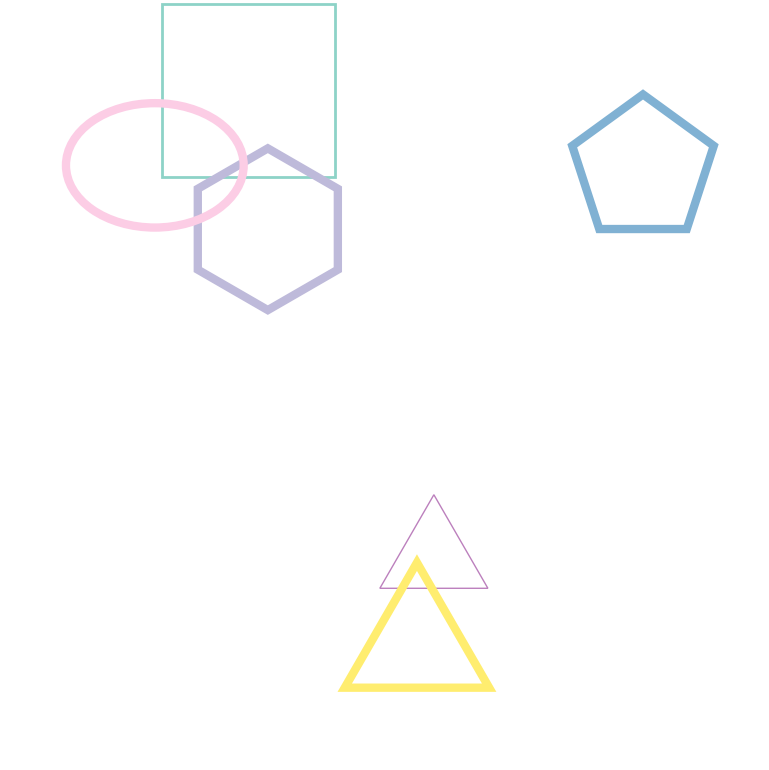[{"shape": "square", "thickness": 1, "radius": 0.56, "center": [0.323, 0.883]}, {"shape": "hexagon", "thickness": 3, "radius": 0.53, "center": [0.348, 0.702]}, {"shape": "pentagon", "thickness": 3, "radius": 0.48, "center": [0.835, 0.781]}, {"shape": "oval", "thickness": 3, "radius": 0.58, "center": [0.201, 0.785]}, {"shape": "triangle", "thickness": 0.5, "radius": 0.41, "center": [0.563, 0.276]}, {"shape": "triangle", "thickness": 3, "radius": 0.54, "center": [0.542, 0.161]}]